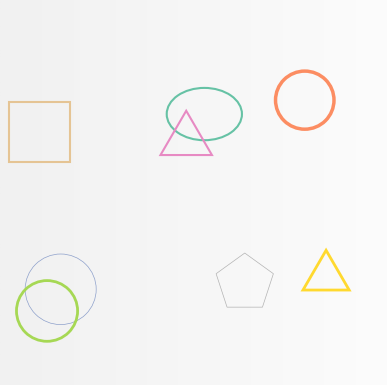[{"shape": "oval", "thickness": 1.5, "radius": 0.49, "center": [0.527, 0.704]}, {"shape": "circle", "thickness": 2.5, "radius": 0.38, "center": [0.786, 0.74]}, {"shape": "circle", "thickness": 0.5, "radius": 0.46, "center": [0.157, 0.249]}, {"shape": "triangle", "thickness": 1.5, "radius": 0.38, "center": [0.481, 0.636]}, {"shape": "circle", "thickness": 2, "radius": 0.39, "center": [0.121, 0.192]}, {"shape": "triangle", "thickness": 2, "radius": 0.34, "center": [0.841, 0.281]}, {"shape": "square", "thickness": 1.5, "radius": 0.39, "center": [0.102, 0.657]}, {"shape": "pentagon", "thickness": 0.5, "radius": 0.39, "center": [0.632, 0.265]}]